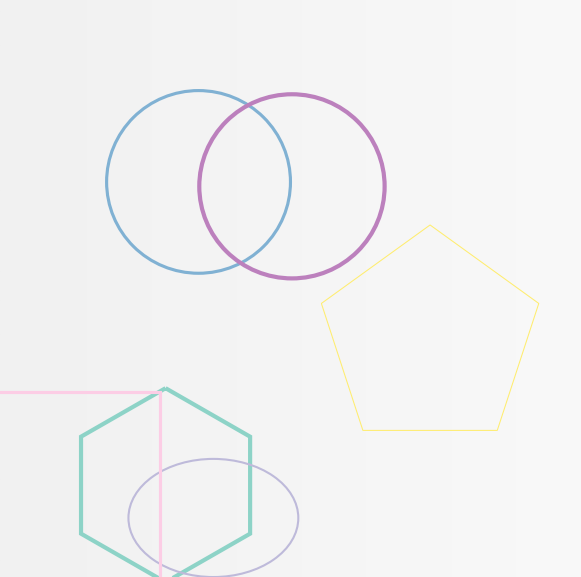[{"shape": "hexagon", "thickness": 2, "radius": 0.84, "center": [0.285, 0.159]}, {"shape": "oval", "thickness": 1, "radius": 0.73, "center": [0.367, 0.102]}, {"shape": "circle", "thickness": 1.5, "radius": 0.79, "center": [0.342, 0.684]}, {"shape": "square", "thickness": 1.5, "radius": 0.84, "center": [0.108, 0.153]}, {"shape": "circle", "thickness": 2, "radius": 0.8, "center": [0.502, 0.676]}, {"shape": "pentagon", "thickness": 0.5, "radius": 0.98, "center": [0.74, 0.413]}]